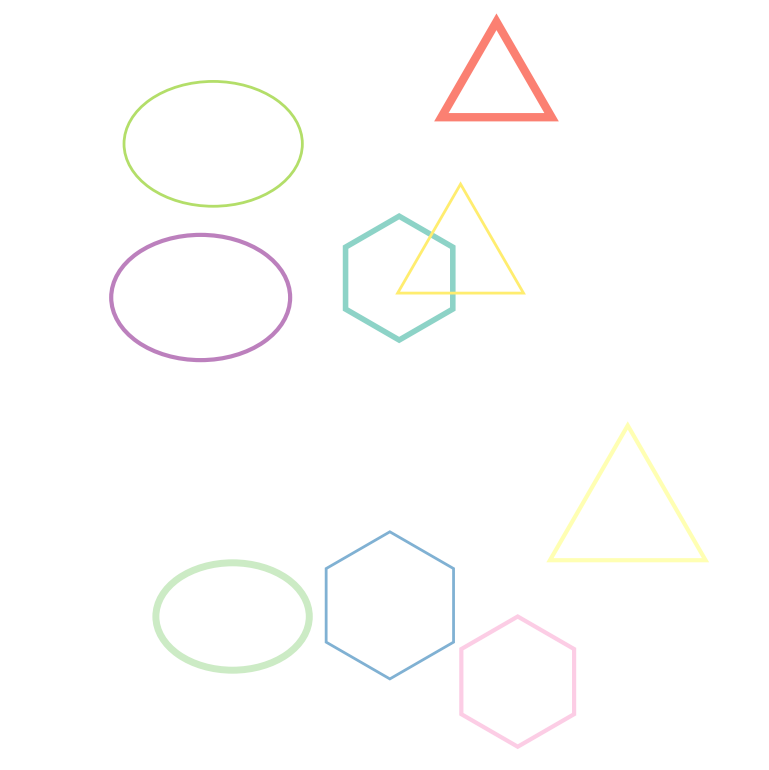[{"shape": "hexagon", "thickness": 2, "radius": 0.4, "center": [0.518, 0.639]}, {"shape": "triangle", "thickness": 1.5, "radius": 0.58, "center": [0.815, 0.331]}, {"shape": "triangle", "thickness": 3, "radius": 0.41, "center": [0.645, 0.889]}, {"shape": "hexagon", "thickness": 1, "radius": 0.48, "center": [0.506, 0.214]}, {"shape": "oval", "thickness": 1, "radius": 0.58, "center": [0.277, 0.813]}, {"shape": "hexagon", "thickness": 1.5, "radius": 0.42, "center": [0.672, 0.115]}, {"shape": "oval", "thickness": 1.5, "radius": 0.58, "center": [0.261, 0.614]}, {"shape": "oval", "thickness": 2.5, "radius": 0.5, "center": [0.302, 0.199]}, {"shape": "triangle", "thickness": 1, "radius": 0.47, "center": [0.598, 0.667]}]